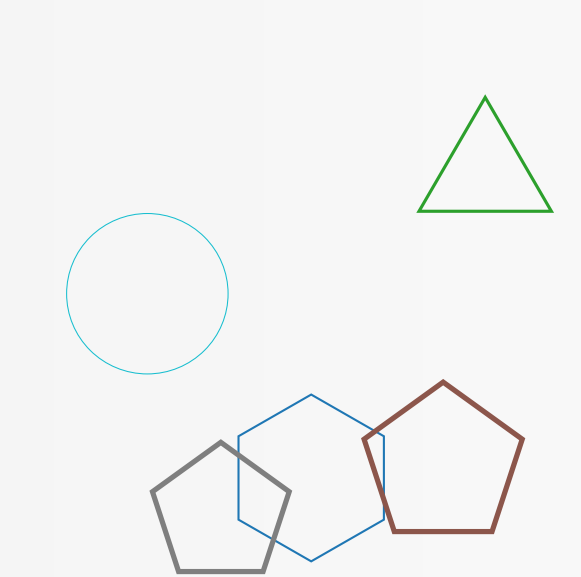[{"shape": "hexagon", "thickness": 1, "radius": 0.72, "center": [0.535, 0.172]}, {"shape": "triangle", "thickness": 1.5, "radius": 0.66, "center": [0.835, 0.699]}, {"shape": "pentagon", "thickness": 2.5, "radius": 0.72, "center": [0.762, 0.194]}, {"shape": "pentagon", "thickness": 2.5, "radius": 0.62, "center": [0.38, 0.109]}, {"shape": "circle", "thickness": 0.5, "radius": 0.69, "center": [0.254, 0.491]}]